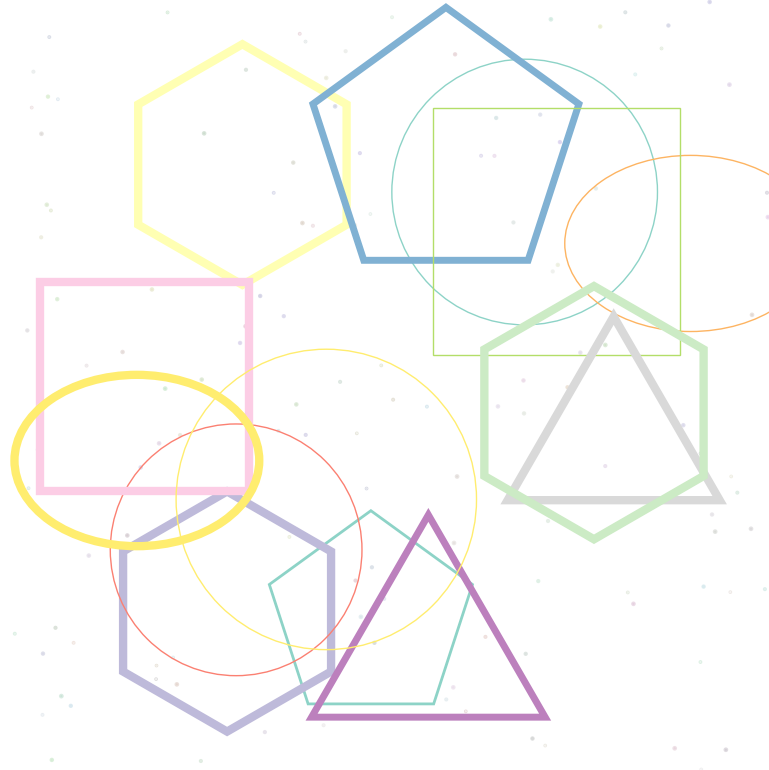[{"shape": "pentagon", "thickness": 1, "radius": 0.69, "center": [0.482, 0.198]}, {"shape": "circle", "thickness": 0.5, "radius": 0.86, "center": [0.681, 0.751]}, {"shape": "hexagon", "thickness": 3, "radius": 0.78, "center": [0.315, 0.786]}, {"shape": "hexagon", "thickness": 3, "radius": 0.78, "center": [0.295, 0.206]}, {"shape": "circle", "thickness": 0.5, "radius": 0.82, "center": [0.307, 0.286]}, {"shape": "pentagon", "thickness": 2.5, "radius": 0.91, "center": [0.579, 0.809]}, {"shape": "oval", "thickness": 0.5, "radius": 0.82, "center": [0.897, 0.684]}, {"shape": "square", "thickness": 0.5, "radius": 0.8, "center": [0.723, 0.699]}, {"shape": "square", "thickness": 3, "radius": 0.68, "center": [0.187, 0.498]}, {"shape": "triangle", "thickness": 3, "radius": 0.79, "center": [0.797, 0.43]}, {"shape": "triangle", "thickness": 2.5, "radius": 0.88, "center": [0.556, 0.156]}, {"shape": "hexagon", "thickness": 3, "radius": 0.82, "center": [0.771, 0.464]}, {"shape": "oval", "thickness": 3, "radius": 0.79, "center": [0.178, 0.402]}, {"shape": "circle", "thickness": 0.5, "radius": 0.98, "center": [0.424, 0.351]}]